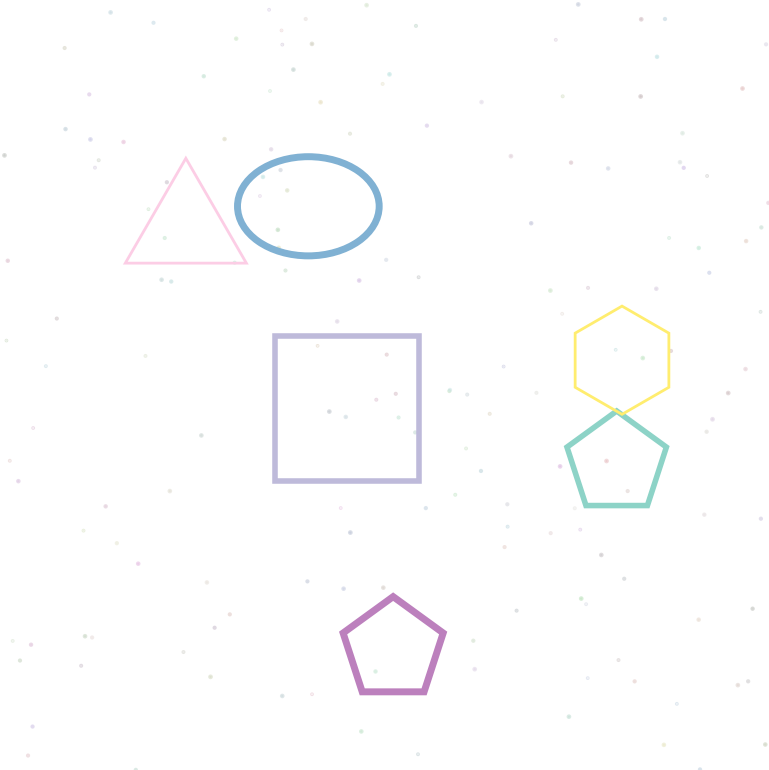[{"shape": "pentagon", "thickness": 2, "radius": 0.34, "center": [0.801, 0.398]}, {"shape": "square", "thickness": 2, "radius": 0.47, "center": [0.451, 0.469]}, {"shape": "oval", "thickness": 2.5, "radius": 0.46, "center": [0.4, 0.732]}, {"shape": "triangle", "thickness": 1, "radius": 0.45, "center": [0.241, 0.704]}, {"shape": "pentagon", "thickness": 2.5, "radius": 0.34, "center": [0.511, 0.157]}, {"shape": "hexagon", "thickness": 1, "radius": 0.35, "center": [0.808, 0.532]}]